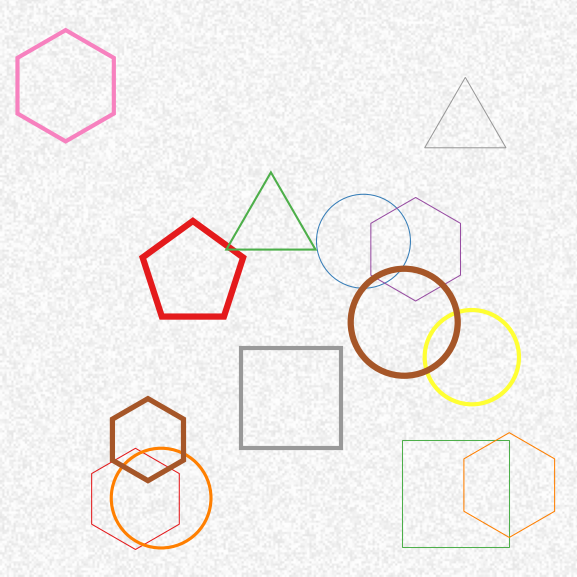[{"shape": "hexagon", "thickness": 0.5, "radius": 0.44, "center": [0.235, 0.135]}, {"shape": "pentagon", "thickness": 3, "radius": 0.46, "center": [0.334, 0.525]}, {"shape": "circle", "thickness": 0.5, "radius": 0.41, "center": [0.629, 0.581]}, {"shape": "square", "thickness": 0.5, "radius": 0.46, "center": [0.789, 0.144]}, {"shape": "triangle", "thickness": 1, "radius": 0.45, "center": [0.469, 0.612]}, {"shape": "hexagon", "thickness": 0.5, "radius": 0.45, "center": [0.72, 0.568]}, {"shape": "hexagon", "thickness": 0.5, "radius": 0.45, "center": [0.882, 0.159]}, {"shape": "circle", "thickness": 1.5, "radius": 0.43, "center": [0.279, 0.137]}, {"shape": "circle", "thickness": 2, "radius": 0.41, "center": [0.817, 0.381]}, {"shape": "hexagon", "thickness": 2.5, "radius": 0.36, "center": [0.256, 0.238]}, {"shape": "circle", "thickness": 3, "radius": 0.46, "center": [0.7, 0.441]}, {"shape": "hexagon", "thickness": 2, "radius": 0.48, "center": [0.114, 0.851]}, {"shape": "square", "thickness": 2, "radius": 0.43, "center": [0.504, 0.31]}, {"shape": "triangle", "thickness": 0.5, "radius": 0.41, "center": [0.806, 0.784]}]